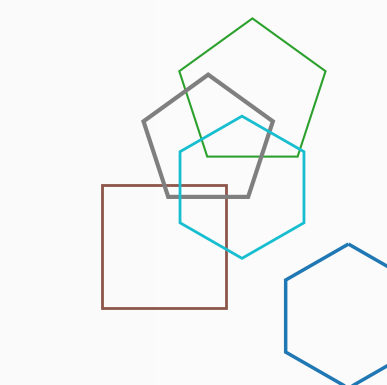[{"shape": "hexagon", "thickness": 2.5, "radius": 0.94, "center": [0.899, 0.179]}, {"shape": "pentagon", "thickness": 1.5, "radius": 0.99, "center": [0.651, 0.754]}, {"shape": "square", "thickness": 2, "radius": 0.8, "center": [0.424, 0.359]}, {"shape": "pentagon", "thickness": 3, "radius": 0.88, "center": [0.537, 0.631]}, {"shape": "hexagon", "thickness": 2, "radius": 0.92, "center": [0.624, 0.514]}]